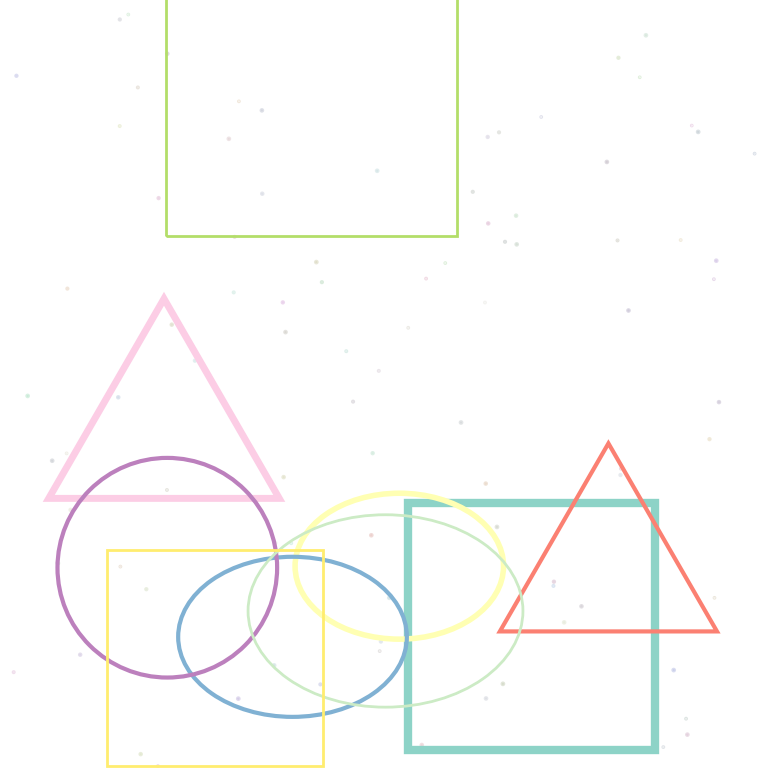[{"shape": "square", "thickness": 3, "radius": 0.8, "center": [0.69, 0.186]}, {"shape": "oval", "thickness": 2, "radius": 0.68, "center": [0.519, 0.265]}, {"shape": "triangle", "thickness": 1.5, "radius": 0.81, "center": [0.79, 0.261]}, {"shape": "oval", "thickness": 1.5, "radius": 0.74, "center": [0.38, 0.173]}, {"shape": "square", "thickness": 1, "radius": 0.94, "center": [0.405, 0.883]}, {"shape": "triangle", "thickness": 2.5, "radius": 0.86, "center": [0.213, 0.439]}, {"shape": "circle", "thickness": 1.5, "radius": 0.71, "center": [0.217, 0.263]}, {"shape": "oval", "thickness": 1, "radius": 0.89, "center": [0.501, 0.207]}, {"shape": "square", "thickness": 1, "radius": 0.7, "center": [0.279, 0.145]}]